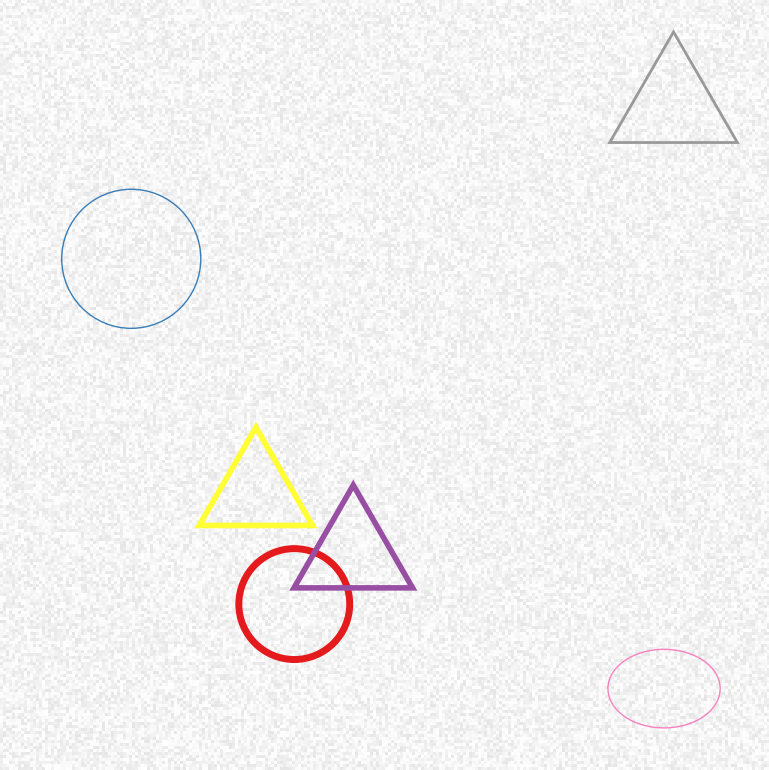[{"shape": "circle", "thickness": 2.5, "radius": 0.36, "center": [0.382, 0.215]}, {"shape": "circle", "thickness": 0.5, "radius": 0.45, "center": [0.17, 0.664]}, {"shape": "triangle", "thickness": 2, "radius": 0.44, "center": [0.459, 0.281]}, {"shape": "triangle", "thickness": 2, "radius": 0.43, "center": [0.332, 0.36]}, {"shape": "oval", "thickness": 0.5, "radius": 0.36, "center": [0.862, 0.106]}, {"shape": "triangle", "thickness": 1, "radius": 0.48, "center": [0.875, 0.863]}]